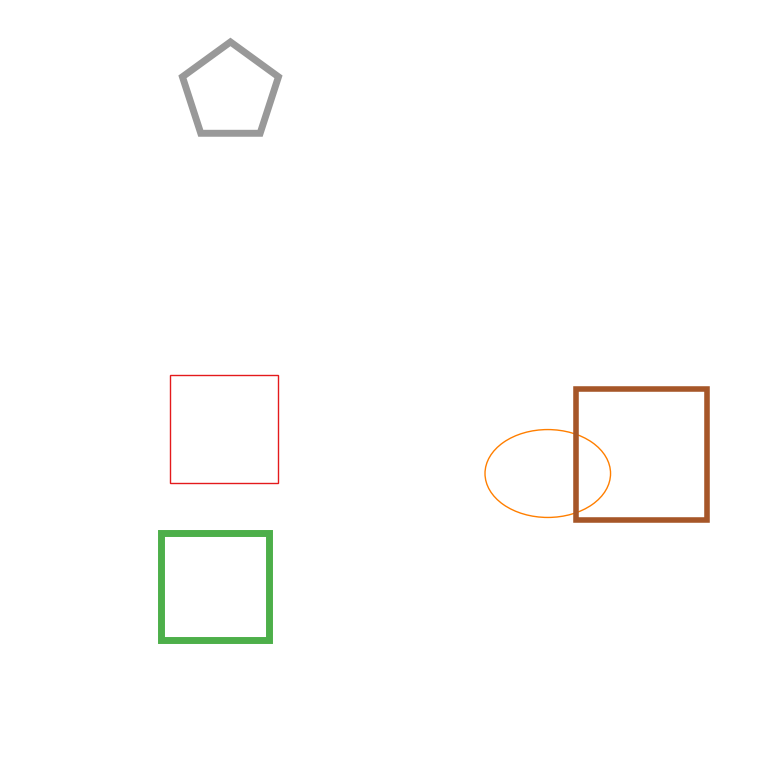[{"shape": "square", "thickness": 0.5, "radius": 0.35, "center": [0.291, 0.443]}, {"shape": "square", "thickness": 2.5, "radius": 0.35, "center": [0.279, 0.238]}, {"shape": "oval", "thickness": 0.5, "radius": 0.41, "center": [0.711, 0.385]}, {"shape": "square", "thickness": 2, "radius": 0.43, "center": [0.833, 0.409]}, {"shape": "pentagon", "thickness": 2.5, "radius": 0.33, "center": [0.299, 0.88]}]